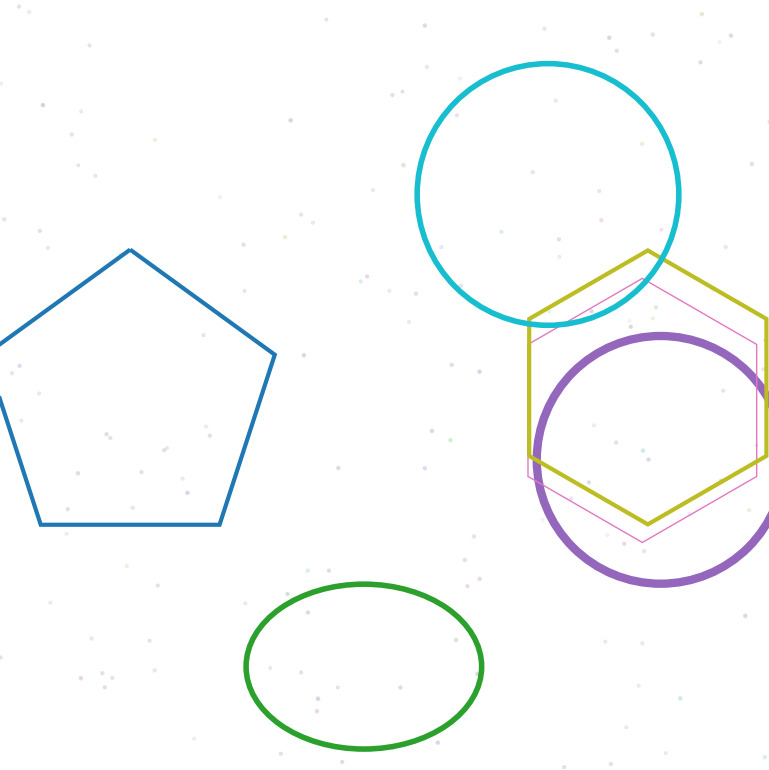[{"shape": "pentagon", "thickness": 1.5, "radius": 0.99, "center": [0.169, 0.478]}, {"shape": "oval", "thickness": 2, "radius": 0.76, "center": [0.473, 0.134]}, {"shape": "circle", "thickness": 3, "radius": 0.8, "center": [0.858, 0.403]}, {"shape": "hexagon", "thickness": 0.5, "radius": 0.86, "center": [0.834, 0.467]}, {"shape": "hexagon", "thickness": 1.5, "radius": 0.89, "center": [0.841, 0.497]}, {"shape": "circle", "thickness": 2, "radius": 0.85, "center": [0.712, 0.747]}]